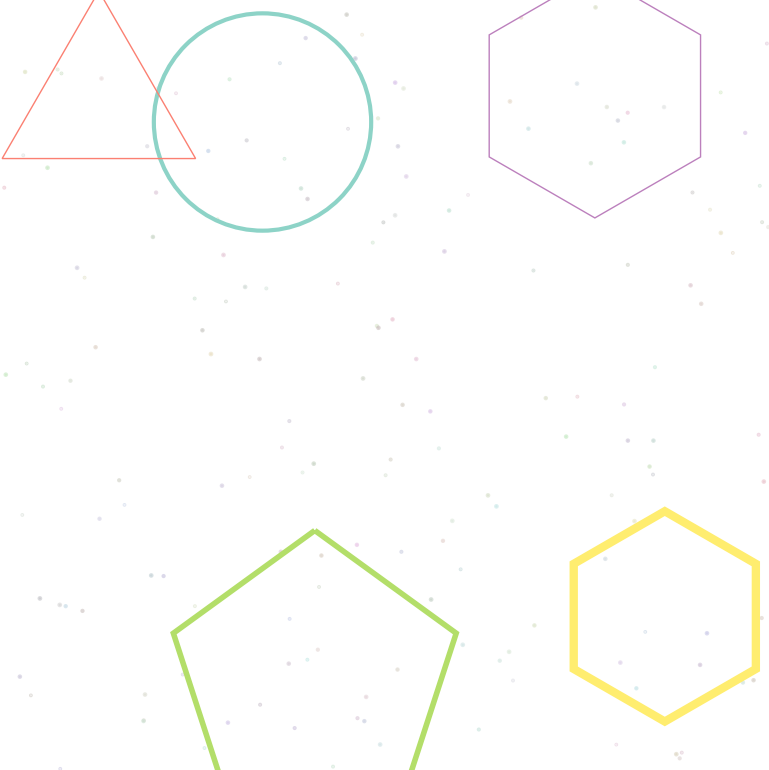[{"shape": "circle", "thickness": 1.5, "radius": 0.71, "center": [0.341, 0.842]}, {"shape": "triangle", "thickness": 0.5, "radius": 0.73, "center": [0.128, 0.867]}, {"shape": "pentagon", "thickness": 2, "radius": 0.97, "center": [0.409, 0.118]}, {"shape": "hexagon", "thickness": 0.5, "radius": 0.79, "center": [0.773, 0.875]}, {"shape": "hexagon", "thickness": 3, "radius": 0.68, "center": [0.863, 0.2]}]